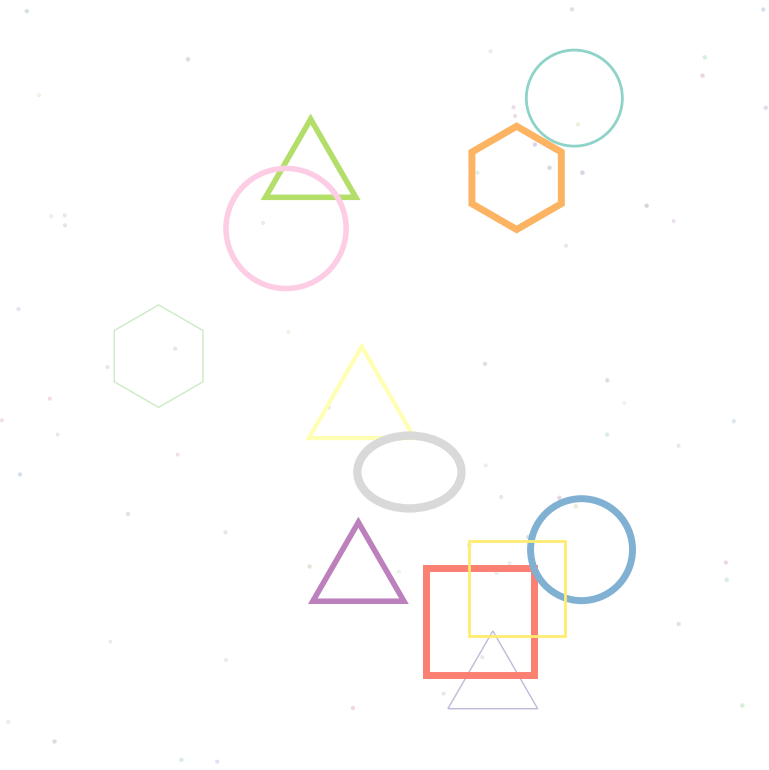[{"shape": "circle", "thickness": 1, "radius": 0.31, "center": [0.746, 0.873]}, {"shape": "triangle", "thickness": 1.5, "radius": 0.4, "center": [0.47, 0.471]}, {"shape": "triangle", "thickness": 0.5, "radius": 0.34, "center": [0.64, 0.113]}, {"shape": "square", "thickness": 2.5, "radius": 0.35, "center": [0.623, 0.193]}, {"shape": "circle", "thickness": 2.5, "radius": 0.33, "center": [0.755, 0.286]}, {"shape": "hexagon", "thickness": 2.5, "radius": 0.34, "center": [0.671, 0.769]}, {"shape": "triangle", "thickness": 2, "radius": 0.34, "center": [0.403, 0.778]}, {"shape": "circle", "thickness": 2, "radius": 0.39, "center": [0.372, 0.703]}, {"shape": "oval", "thickness": 3, "radius": 0.34, "center": [0.532, 0.387]}, {"shape": "triangle", "thickness": 2, "radius": 0.34, "center": [0.465, 0.253]}, {"shape": "hexagon", "thickness": 0.5, "radius": 0.33, "center": [0.206, 0.537]}, {"shape": "square", "thickness": 1, "radius": 0.31, "center": [0.671, 0.236]}]